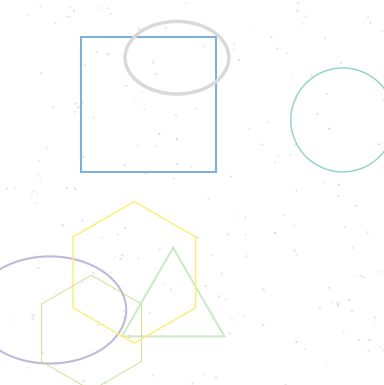[{"shape": "circle", "thickness": 1, "radius": 0.68, "center": [0.89, 0.688]}, {"shape": "oval", "thickness": 1.5, "radius": 0.99, "center": [0.129, 0.195]}, {"shape": "square", "thickness": 1.5, "radius": 0.87, "center": [0.386, 0.729]}, {"shape": "hexagon", "thickness": 0.5, "radius": 0.75, "center": [0.237, 0.136]}, {"shape": "oval", "thickness": 2.5, "radius": 0.67, "center": [0.46, 0.85]}, {"shape": "triangle", "thickness": 1.5, "radius": 0.77, "center": [0.45, 0.203]}, {"shape": "hexagon", "thickness": 1, "radius": 0.92, "center": [0.349, 0.293]}]